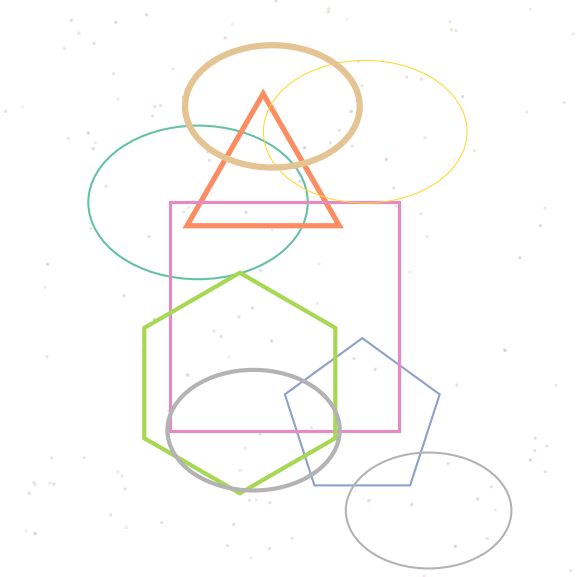[{"shape": "oval", "thickness": 1, "radius": 0.95, "center": [0.343, 0.649]}, {"shape": "triangle", "thickness": 2.5, "radius": 0.76, "center": [0.456, 0.684]}, {"shape": "pentagon", "thickness": 1, "radius": 0.7, "center": [0.627, 0.273]}, {"shape": "square", "thickness": 1.5, "radius": 0.99, "center": [0.493, 0.451]}, {"shape": "hexagon", "thickness": 2, "radius": 0.95, "center": [0.415, 0.336]}, {"shape": "oval", "thickness": 0.5, "radius": 0.88, "center": [0.632, 0.771]}, {"shape": "oval", "thickness": 3, "radius": 0.76, "center": [0.472, 0.815]}, {"shape": "oval", "thickness": 2, "radius": 0.75, "center": [0.439, 0.254]}, {"shape": "oval", "thickness": 1, "radius": 0.72, "center": [0.742, 0.115]}]